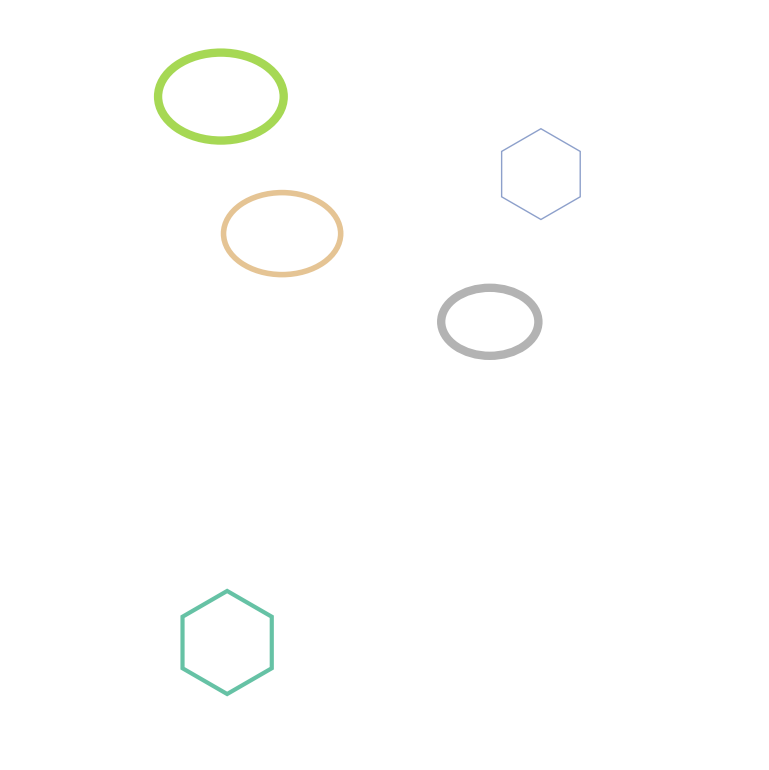[{"shape": "hexagon", "thickness": 1.5, "radius": 0.33, "center": [0.295, 0.166]}, {"shape": "hexagon", "thickness": 0.5, "radius": 0.29, "center": [0.702, 0.774]}, {"shape": "oval", "thickness": 3, "radius": 0.41, "center": [0.287, 0.875]}, {"shape": "oval", "thickness": 2, "radius": 0.38, "center": [0.366, 0.697]}, {"shape": "oval", "thickness": 3, "radius": 0.32, "center": [0.636, 0.582]}]